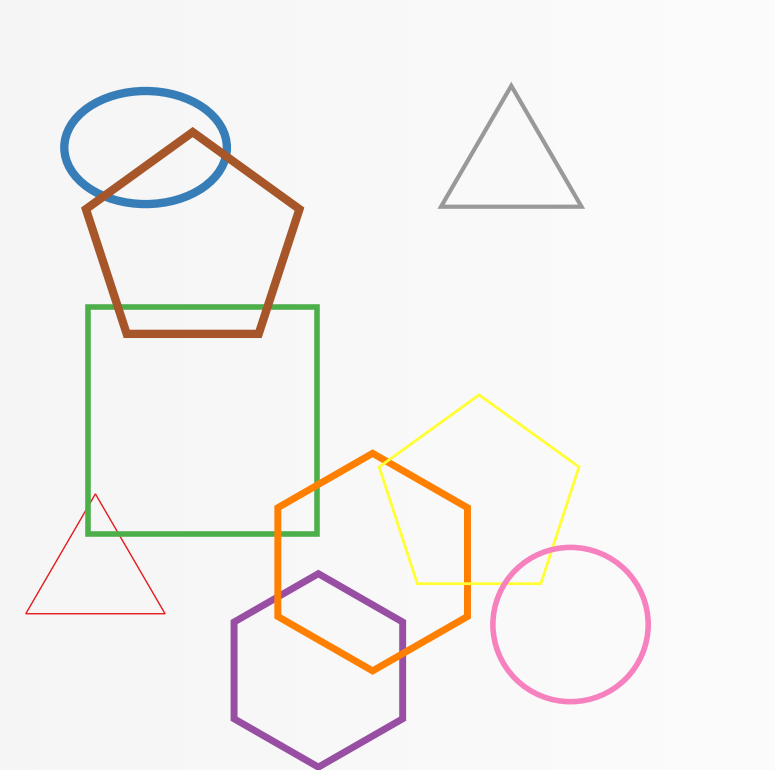[{"shape": "triangle", "thickness": 0.5, "radius": 0.52, "center": [0.123, 0.255]}, {"shape": "oval", "thickness": 3, "radius": 0.52, "center": [0.188, 0.808]}, {"shape": "square", "thickness": 2, "radius": 0.74, "center": [0.262, 0.454]}, {"shape": "hexagon", "thickness": 2.5, "radius": 0.63, "center": [0.411, 0.129]}, {"shape": "hexagon", "thickness": 2.5, "radius": 0.71, "center": [0.481, 0.27]}, {"shape": "pentagon", "thickness": 1, "radius": 0.68, "center": [0.618, 0.352]}, {"shape": "pentagon", "thickness": 3, "radius": 0.72, "center": [0.249, 0.684]}, {"shape": "circle", "thickness": 2, "radius": 0.5, "center": [0.736, 0.189]}, {"shape": "triangle", "thickness": 1.5, "radius": 0.52, "center": [0.66, 0.784]}]